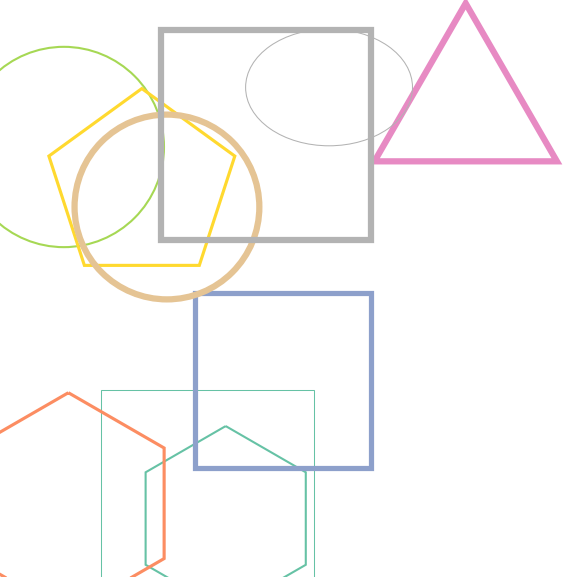[{"shape": "hexagon", "thickness": 1, "radius": 0.8, "center": [0.391, 0.101]}, {"shape": "square", "thickness": 0.5, "radius": 0.92, "center": [0.36, 0.139]}, {"shape": "hexagon", "thickness": 1.5, "radius": 0.96, "center": [0.118, 0.128]}, {"shape": "square", "thickness": 2.5, "radius": 0.76, "center": [0.49, 0.34]}, {"shape": "triangle", "thickness": 3, "radius": 0.91, "center": [0.806, 0.811]}, {"shape": "circle", "thickness": 1, "radius": 0.87, "center": [0.111, 0.745]}, {"shape": "pentagon", "thickness": 1.5, "radius": 0.85, "center": [0.246, 0.677]}, {"shape": "circle", "thickness": 3, "radius": 0.8, "center": [0.289, 0.641]}, {"shape": "square", "thickness": 3, "radius": 0.91, "center": [0.46, 0.766]}, {"shape": "oval", "thickness": 0.5, "radius": 0.72, "center": [0.57, 0.848]}]